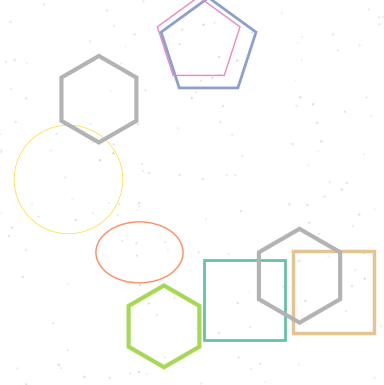[{"shape": "square", "thickness": 2, "radius": 0.52, "center": [0.635, 0.221]}, {"shape": "oval", "thickness": 1, "radius": 0.57, "center": [0.362, 0.344]}, {"shape": "pentagon", "thickness": 2, "radius": 0.65, "center": [0.542, 0.876]}, {"shape": "pentagon", "thickness": 1, "radius": 0.56, "center": [0.516, 0.895]}, {"shape": "hexagon", "thickness": 3, "radius": 0.53, "center": [0.426, 0.152]}, {"shape": "circle", "thickness": 0.5, "radius": 0.71, "center": [0.178, 0.534]}, {"shape": "square", "thickness": 2.5, "radius": 0.53, "center": [0.866, 0.241]}, {"shape": "hexagon", "thickness": 3, "radius": 0.56, "center": [0.257, 0.742]}, {"shape": "hexagon", "thickness": 3, "radius": 0.61, "center": [0.778, 0.284]}]